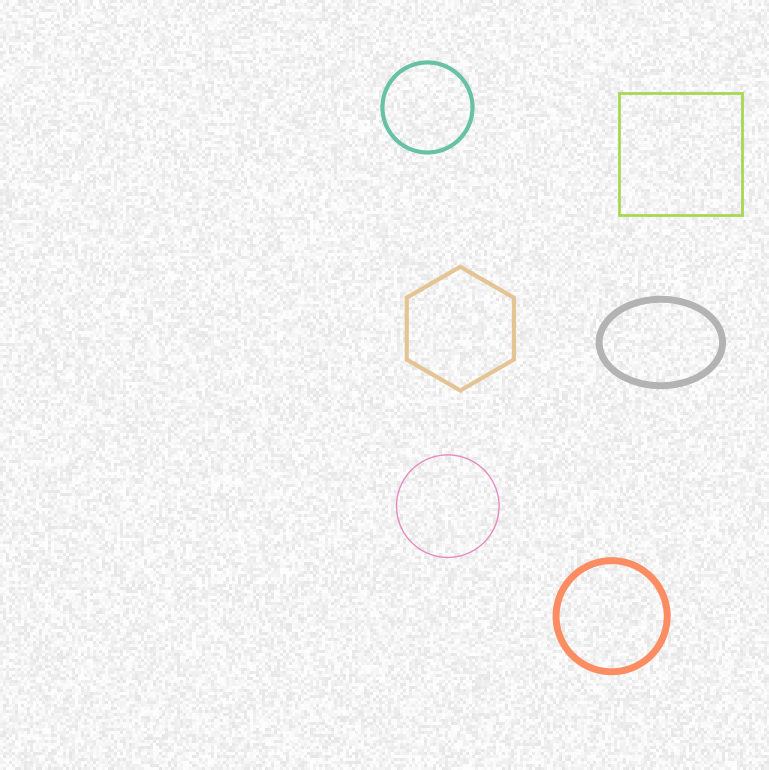[{"shape": "circle", "thickness": 1.5, "radius": 0.29, "center": [0.555, 0.86]}, {"shape": "circle", "thickness": 2.5, "radius": 0.36, "center": [0.794, 0.2]}, {"shape": "circle", "thickness": 0.5, "radius": 0.33, "center": [0.582, 0.343]}, {"shape": "square", "thickness": 1, "radius": 0.4, "center": [0.884, 0.8]}, {"shape": "hexagon", "thickness": 1.5, "radius": 0.4, "center": [0.598, 0.573]}, {"shape": "oval", "thickness": 2.5, "radius": 0.4, "center": [0.858, 0.555]}]